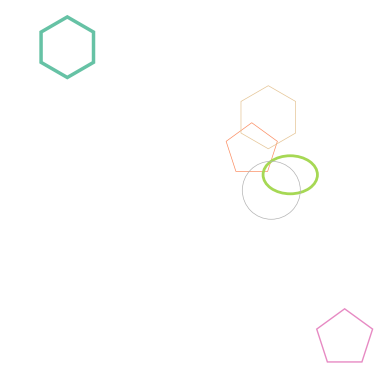[{"shape": "hexagon", "thickness": 2.5, "radius": 0.39, "center": [0.175, 0.877]}, {"shape": "pentagon", "thickness": 0.5, "radius": 0.35, "center": [0.654, 0.611]}, {"shape": "pentagon", "thickness": 1, "radius": 0.38, "center": [0.895, 0.122]}, {"shape": "oval", "thickness": 2, "radius": 0.35, "center": [0.754, 0.546]}, {"shape": "hexagon", "thickness": 0.5, "radius": 0.41, "center": [0.697, 0.695]}, {"shape": "circle", "thickness": 0.5, "radius": 0.38, "center": [0.705, 0.506]}]